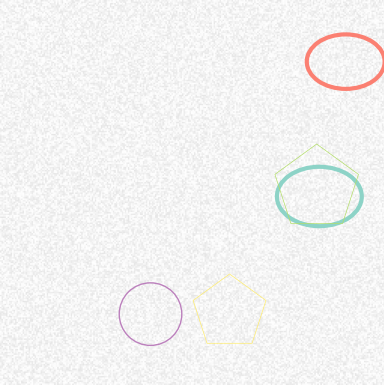[{"shape": "oval", "thickness": 3, "radius": 0.55, "center": [0.829, 0.49]}, {"shape": "oval", "thickness": 3, "radius": 0.51, "center": [0.898, 0.84]}, {"shape": "pentagon", "thickness": 0.5, "radius": 0.57, "center": [0.823, 0.512]}, {"shape": "circle", "thickness": 1, "radius": 0.41, "center": [0.391, 0.184]}, {"shape": "pentagon", "thickness": 0.5, "radius": 0.5, "center": [0.596, 0.189]}]